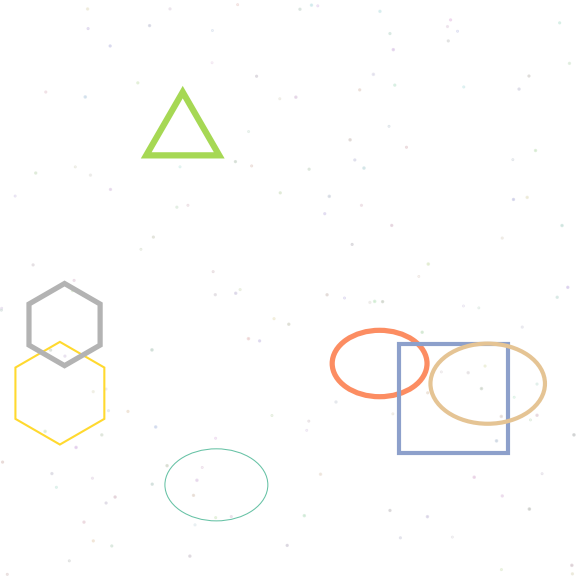[{"shape": "oval", "thickness": 0.5, "radius": 0.45, "center": [0.375, 0.16]}, {"shape": "oval", "thickness": 2.5, "radius": 0.41, "center": [0.657, 0.37]}, {"shape": "square", "thickness": 2, "radius": 0.47, "center": [0.785, 0.309]}, {"shape": "triangle", "thickness": 3, "radius": 0.37, "center": [0.316, 0.767]}, {"shape": "hexagon", "thickness": 1, "radius": 0.44, "center": [0.104, 0.318]}, {"shape": "oval", "thickness": 2, "radius": 0.5, "center": [0.845, 0.335]}, {"shape": "hexagon", "thickness": 2.5, "radius": 0.36, "center": [0.112, 0.437]}]